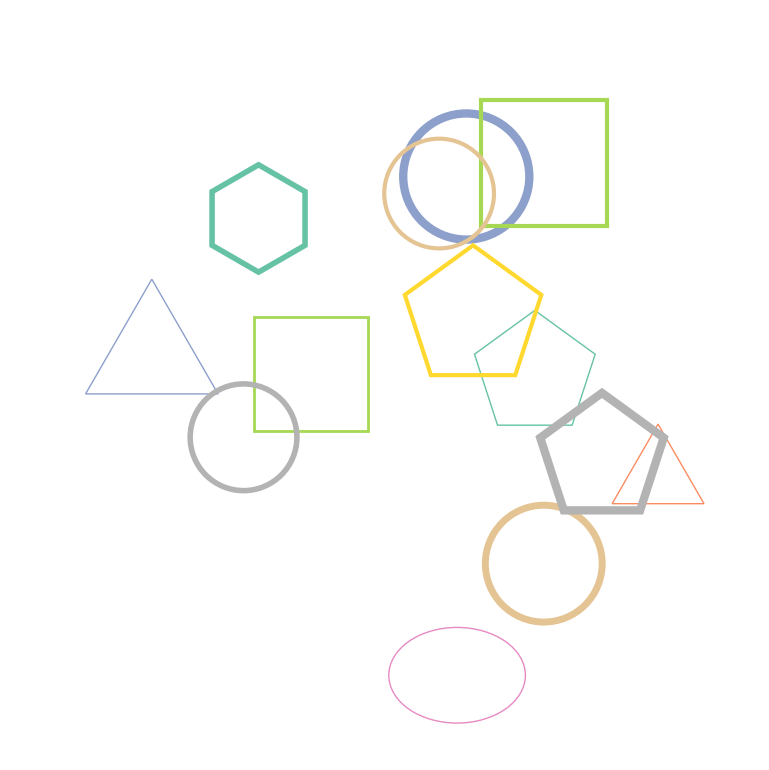[{"shape": "hexagon", "thickness": 2, "radius": 0.35, "center": [0.336, 0.716]}, {"shape": "pentagon", "thickness": 0.5, "radius": 0.41, "center": [0.695, 0.514]}, {"shape": "triangle", "thickness": 0.5, "radius": 0.34, "center": [0.855, 0.38]}, {"shape": "circle", "thickness": 3, "radius": 0.41, "center": [0.606, 0.771]}, {"shape": "triangle", "thickness": 0.5, "radius": 0.5, "center": [0.197, 0.538]}, {"shape": "oval", "thickness": 0.5, "radius": 0.44, "center": [0.594, 0.123]}, {"shape": "square", "thickness": 1.5, "radius": 0.41, "center": [0.706, 0.788]}, {"shape": "square", "thickness": 1, "radius": 0.37, "center": [0.404, 0.514]}, {"shape": "pentagon", "thickness": 1.5, "radius": 0.47, "center": [0.614, 0.588]}, {"shape": "circle", "thickness": 2.5, "radius": 0.38, "center": [0.706, 0.268]}, {"shape": "circle", "thickness": 1.5, "radius": 0.36, "center": [0.57, 0.749]}, {"shape": "circle", "thickness": 2, "radius": 0.35, "center": [0.316, 0.432]}, {"shape": "pentagon", "thickness": 3, "radius": 0.42, "center": [0.782, 0.405]}]